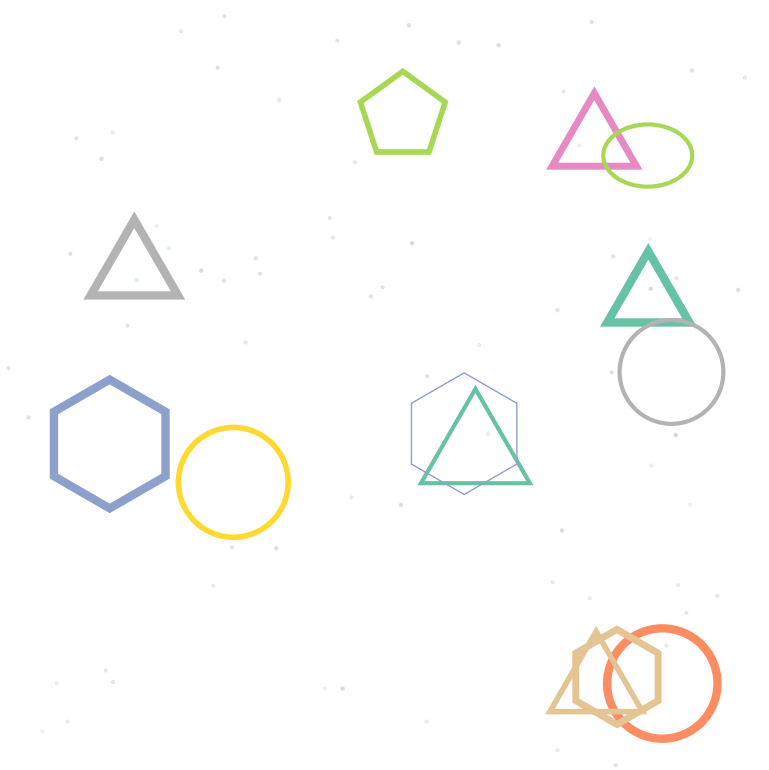[{"shape": "triangle", "thickness": 1.5, "radius": 0.41, "center": [0.617, 0.413]}, {"shape": "triangle", "thickness": 3, "radius": 0.31, "center": [0.842, 0.612]}, {"shape": "circle", "thickness": 3, "radius": 0.36, "center": [0.86, 0.112]}, {"shape": "hexagon", "thickness": 3, "radius": 0.42, "center": [0.142, 0.423]}, {"shape": "hexagon", "thickness": 0.5, "radius": 0.39, "center": [0.603, 0.437]}, {"shape": "triangle", "thickness": 2.5, "radius": 0.32, "center": [0.772, 0.816]}, {"shape": "oval", "thickness": 1.5, "radius": 0.29, "center": [0.841, 0.798]}, {"shape": "pentagon", "thickness": 2, "radius": 0.29, "center": [0.523, 0.849]}, {"shape": "circle", "thickness": 2, "radius": 0.36, "center": [0.303, 0.374]}, {"shape": "hexagon", "thickness": 2.5, "radius": 0.31, "center": [0.801, 0.121]}, {"shape": "triangle", "thickness": 2, "radius": 0.35, "center": [0.774, 0.111]}, {"shape": "triangle", "thickness": 3, "radius": 0.33, "center": [0.174, 0.649]}, {"shape": "circle", "thickness": 1.5, "radius": 0.34, "center": [0.872, 0.517]}]